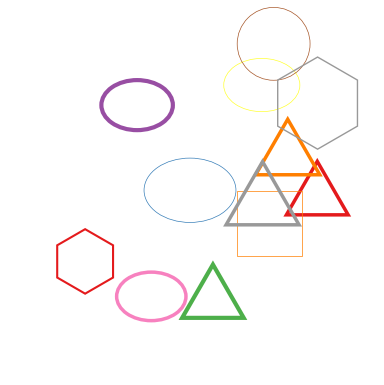[{"shape": "triangle", "thickness": 2.5, "radius": 0.46, "center": [0.824, 0.488]}, {"shape": "hexagon", "thickness": 1.5, "radius": 0.42, "center": [0.221, 0.321]}, {"shape": "oval", "thickness": 0.5, "radius": 0.6, "center": [0.494, 0.506]}, {"shape": "triangle", "thickness": 3, "radius": 0.46, "center": [0.553, 0.221]}, {"shape": "oval", "thickness": 3, "radius": 0.46, "center": [0.356, 0.727]}, {"shape": "square", "thickness": 0.5, "radius": 0.42, "center": [0.7, 0.419]}, {"shape": "triangle", "thickness": 2.5, "radius": 0.48, "center": [0.747, 0.594]}, {"shape": "oval", "thickness": 0.5, "radius": 0.49, "center": [0.68, 0.779]}, {"shape": "circle", "thickness": 0.5, "radius": 0.47, "center": [0.711, 0.886]}, {"shape": "oval", "thickness": 2.5, "radius": 0.45, "center": [0.393, 0.23]}, {"shape": "hexagon", "thickness": 1, "radius": 0.6, "center": [0.825, 0.732]}, {"shape": "triangle", "thickness": 2.5, "radius": 0.55, "center": [0.682, 0.471]}]